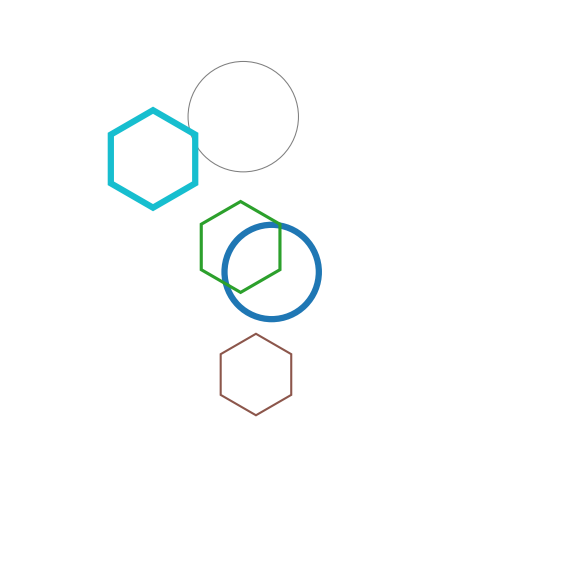[{"shape": "circle", "thickness": 3, "radius": 0.41, "center": [0.47, 0.528]}, {"shape": "hexagon", "thickness": 1.5, "radius": 0.39, "center": [0.417, 0.572]}, {"shape": "hexagon", "thickness": 1, "radius": 0.35, "center": [0.443, 0.351]}, {"shape": "circle", "thickness": 0.5, "radius": 0.48, "center": [0.421, 0.797]}, {"shape": "hexagon", "thickness": 3, "radius": 0.42, "center": [0.265, 0.724]}]